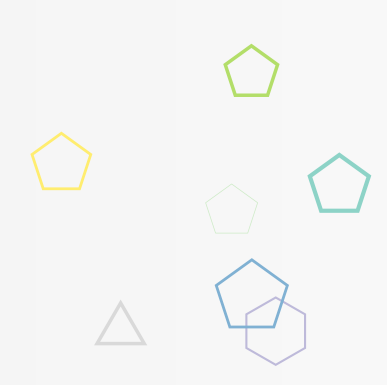[{"shape": "pentagon", "thickness": 3, "radius": 0.4, "center": [0.876, 0.517]}, {"shape": "hexagon", "thickness": 1.5, "radius": 0.44, "center": [0.712, 0.14]}, {"shape": "pentagon", "thickness": 2, "radius": 0.48, "center": [0.65, 0.229]}, {"shape": "pentagon", "thickness": 2.5, "radius": 0.35, "center": [0.649, 0.81]}, {"shape": "triangle", "thickness": 2.5, "radius": 0.35, "center": [0.311, 0.143]}, {"shape": "pentagon", "thickness": 0.5, "radius": 0.35, "center": [0.598, 0.452]}, {"shape": "pentagon", "thickness": 2, "radius": 0.4, "center": [0.158, 0.574]}]